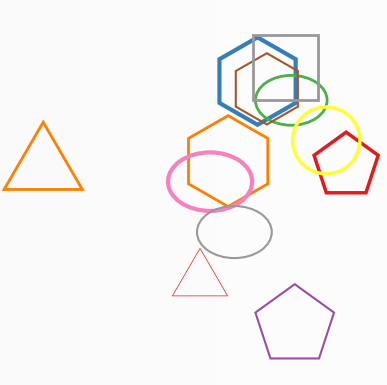[{"shape": "pentagon", "thickness": 2.5, "radius": 0.44, "center": [0.893, 0.57]}, {"shape": "triangle", "thickness": 0.5, "radius": 0.41, "center": [0.516, 0.273]}, {"shape": "hexagon", "thickness": 3, "radius": 0.57, "center": [0.665, 0.789]}, {"shape": "oval", "thickness": 2, "radius": 0.46, "center": [0.752, 0.739]}, {"shape": "pentagon", "thickness": 1.5, "radius": 0.53, "center": [0.761, 0.155]}, {"shape": "triangle", "thickness": 2, "radius": 0.58, "center": [0.111, 0.566]}, {"shape": "hexagon", "thickness": 2, "radius": 0.59, "center": [0.589, 0.582]}, {"shape": "circle", "thickness": 2.5, "radius": 0.43, "center": [0.842, 0.635]}, {"shape": "hexagon", "thickness": 1.5, "radius": 0.46, "center": [0.689, 0.769]}, {"shape": "oval", "thickness": 3, "radius": 0.54, "center": [0.542, 0.528]}, {"shape": "square", "thickness": 2, "radius": 0.42, "center": [0.737, 0.824]}, {"shape": "oval", "thickness": 1.5, "radius": 0.48, "center": [0.605, 0.397]}]